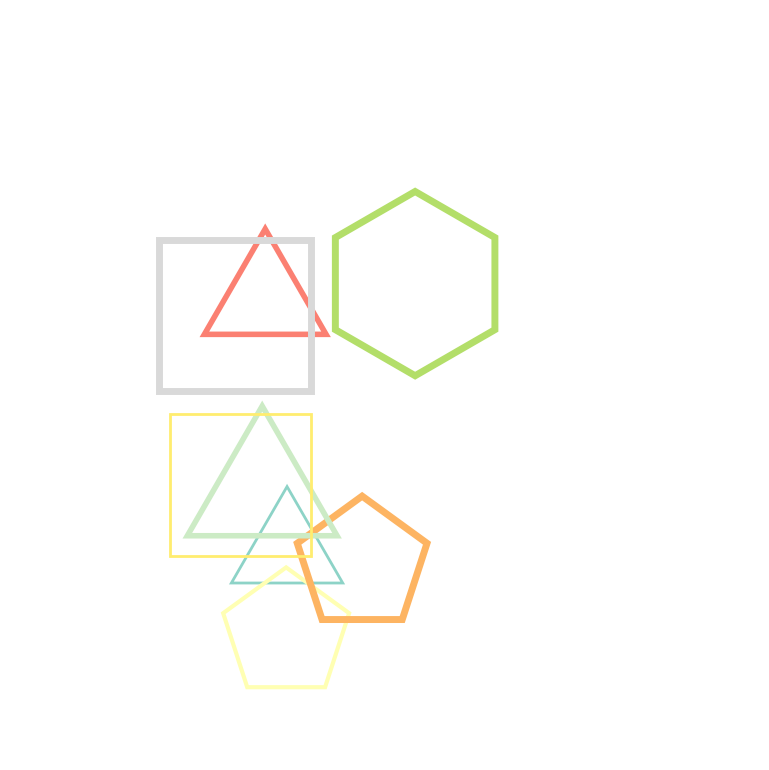[{"shape": "triangle", "thickness": 1, "radius": 0.42, "center": [0.373, 0.285]}, {"shape": "pentagon", "thickness": 1.5, "radius": 0.43, "center": [0.372, 0.177]}, {"shape": "triangle", "thickness": 2, "radius": 0.46, "center": [0.344, 0.611]}, {"shape": "pentagon", "thickness": 2.5, "radius": 0.44, "center": [0.47, 0.267]}, {"shape": "hexagon", "thickness": 2.5, "radius": 0.6, "center": [0.539, 0.632]}, {"shape": "square", "thickness": 2.5, "radius": 0.49, "center": [0.306, 0.59]}, {"shape": "triangle", "thickness": 2, "radius": 0.56, "center": [0.341, 0.36]}, {"shape": "square", "thickness": 1, "radius": 0.46, "center": [0.312, 0.37]}]